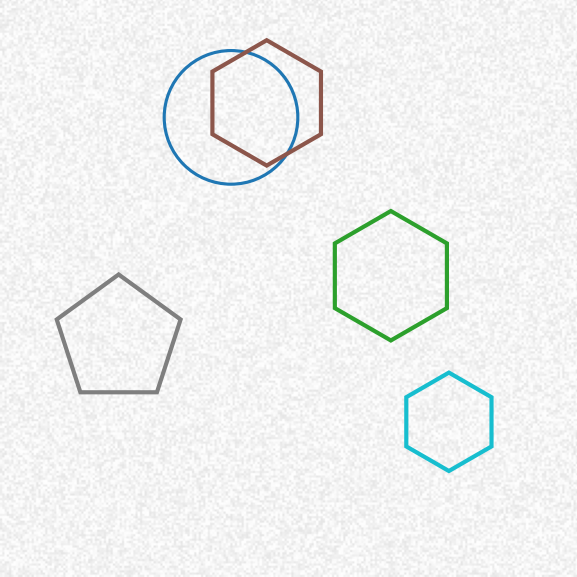[{"shape": "circle", "thickness": 1.5, "radius": 0.58, "center": [0.4, 0.796]}, {"shape": "hexagon", "thickness": 2, "radius": 0.56, "center": [0.677, 0.522]}, {"shape": "hexagon", "thickness": 2, "radius": 0.54, "center": [0.462, 0.821]}, {"shape": "pentagon", "thickness": 2, "radius": 0.56, "center": [0.205, 0.411]}, {"shape": "hexagon", "thickness": 2, "radius": 0.43, "center": [0.777, 0.269]}]